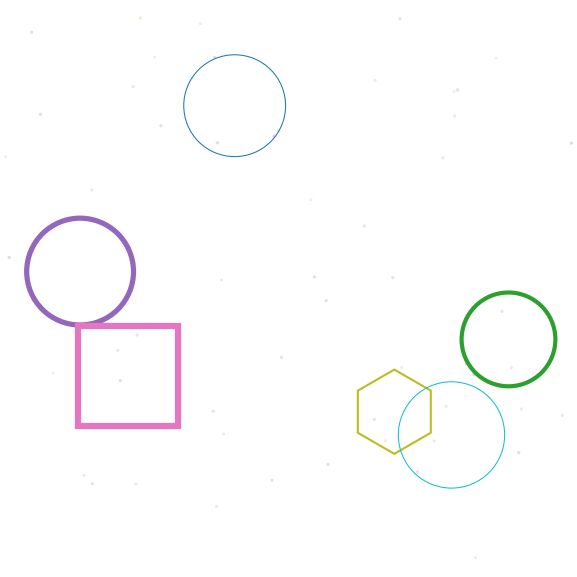[{"shape": "circle", "thickness": 0.5, "radius": 0.44, "center": [0.406, 0.816]}, {"shape": "circle", "thickness": 2, "radius": 0.41, "center": [0.88, 0.411]}, {"shape": "circle", "thickness": 2.5, "radius": 0.46, "center": [0.139, 0.529]}, {"shape": "square", "thickness": 3, "radius": 0.43, "center": [0.221, 0.347]}, {"shape": "hexagon", "thickness": 1, "radius": 0.36, "center": [0.683, 0.286]}, {"shape": "circle", "thickness": 0.5, "radius": 0.46, "center": [0.782, 0.246]}]